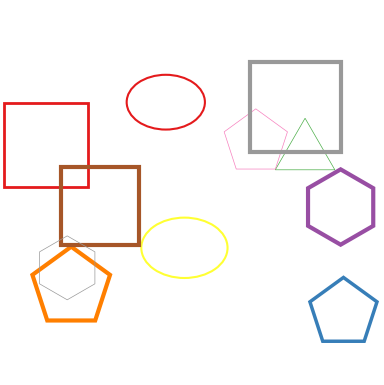[{"shape": "square", "thickness": 2, "radius": 0.54, "center": [0.12, 0.624]}, {"shape": "oval", "thickness": 1.5, "radius": 0.51, "center": [0.431, 0.735]}, {"shape": "pentagon", "thickness": 2.5, "radius": 0.46, "center": [0.892, 0.188]}, {"shape": "triangle", "thickness": 0.5, "radius": 0.45, "center": [0.792, 0.604]}, {"shape": "hexagon", "thickness": 3, "radius": 0.49, "center": [0.885, 0.462]}, {"shape": "pentagon", "thickness": 3, "radius": 0.53, "center": [0.185, 0.253]}, {"shape": "oval", "thickness": 1.5, "radius": 0.56, "center": [0.479, 0.356]}, {"shape": "square", "thickness": 3, "radius": 0.51, "center": [0.26, 0.465]}, {"shape": "pentagon", "thickness": 0.5, "radius": 0.43, "center": [0.664, 0.631]}, {"shape": "hexagon", "thickness": 0.5, "radius": 0.42, "center": [0.175, 0.304]}, {"shape": "square", "thickness": 3, "radius": 0.59, "center": [0.768, 0.722]}]